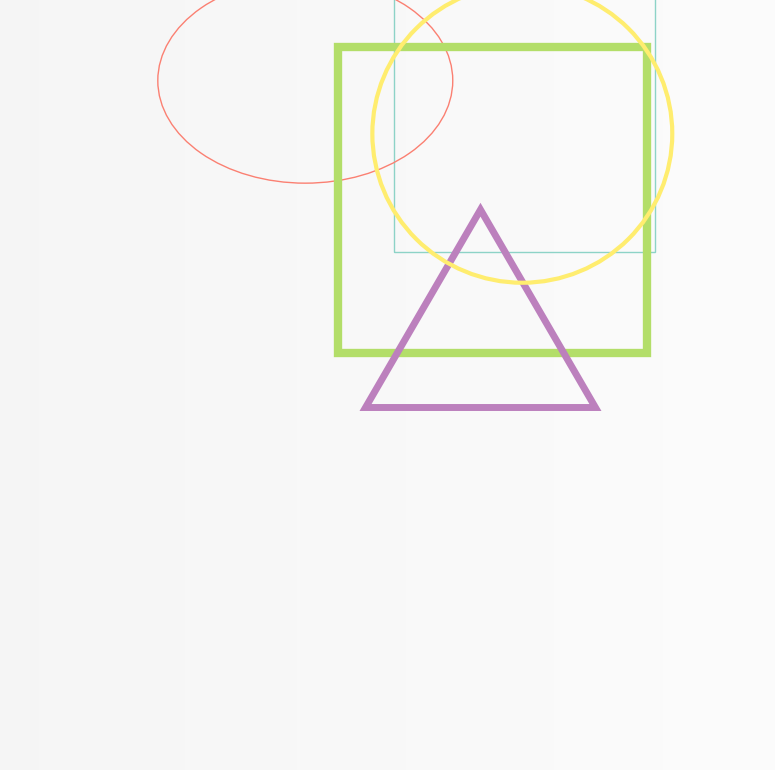[{"shape": "square", "thickness": 0.5, "radius": 0.84, "center": [0.677, 0.842]}, {"shape": "oval", "thickness": 0.5, "radius": 0.95, "center": [0.394, 0.895]}, {"shape": "square", "thickness": 3, "radius": 0.99, "center": [0.636, 0.74]}, {"shape": "triangle", "thickness": 2.5, "radius": 0.86, "center": [0.62, 0.556]}, {"shape": "circle", "thickness": 1.5, "radius": 0.97, "center": [0.674, 0.826]}]